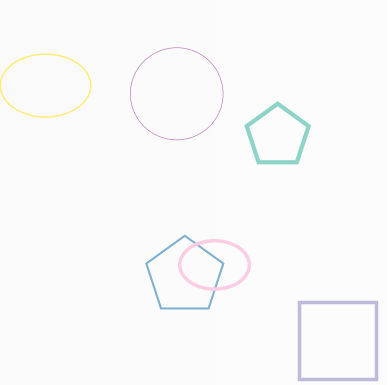[{"shape": "pentagon", "thickness": 3, "radius": 0.42, "center": [0.717, 0.647]}, {"shape": "square", "thickness": 2.5, "radius": 0.5, "center": [0.871, 0.115]}, {"shape": "pentagon", "thickness": 1.5, "radius": 0.52, "center": [0.477, 0.283]}, {"shape": "oval", "thickness": 2.5, "radius": 0.45, "center": [0.554, 0.312]}, {"shape": "circle", "thickness": 0.5, "radius": 0.6, "center": [0.456, 0.756]}, {"shape": "oval", "thickness": 1, "radius": 0.58, "center": [0.118, 0.778]}]